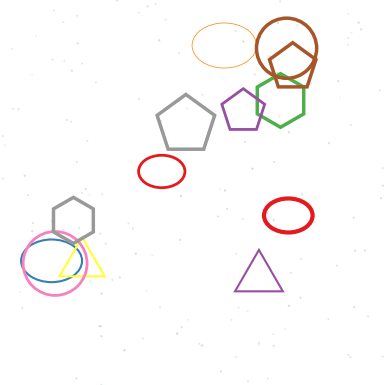[{"shape": "oval", "thickness": 2, "radius": 0.3, "center": [0.42, 0.555]}, {"shape": "oval", "thickness": 3, "radius": 0.32, "center": [0.749, 0.44]}, {"shape": "oval", "thickness": 1.5, "radius": 0.4, "center": [0.134, 0.323]}, {"shape": "hexagon", "thickness": 2.5, "radius": 0.35, "center": [0.729, 0.739]}, {"shape": "pentagon", "thickness": 2, "radius": 0.29, "center": [0.632, 0.711]}, {"shape": "triangle", "thickness": 1.5, "radius": 0.36, "center": [0.673, 0.279]}, {"shape": "oval", "thickness": 0.5, "radius": 0.42, "center": [0.583, 0.882]}, {"shape": "triangle", "thickness": 1.5, "radius": 0.34, "center": [0.213, 0.316]}, {"shape": "pentagon", "thickness": 2.5, "radius": 0.32, "center": [0.76, 0.826]}, {"shape": "circle", "thickness": 2.5, "radius": 0.39, "center": [0.744, 0.875]}, {"shape": "circle", "thickness": 2, "radius": 0.41, "center": [0.143, 0.316]}, {"shape": "hexagon", "thickness": 2.5, "radius": 0.3, "center": [0.191, 0.428]}, {"shape": "pentagon", "thickness": 2.5, "radius": 0.39, "center": [0.483, 0.676]}]